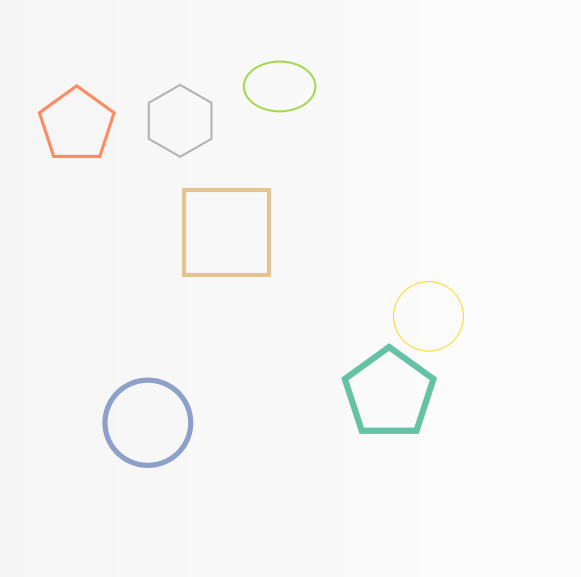[{"shape": "pentagon", "thickness": 3, "radius": 0.4, "center": [0.669, 0.318]}, {"shape": "pentagon", "thickness": 1.5, "radius": 0.34, "center": [0.132, 0.783]}, {"shape": "circle", "thickness": 2.5, "radius": 0.37, "center": [0.254, 0.267]}, {"shape": "oval", "thickness": 1, "radius": 0.31, "center": [0.481, 0.849]}, {"shape": "circle", "thickness": 0.5, "radius": 0.3, "center": [0.737, 0.451]}, {"shape": "square", "thickness": 2, "radius": 0.37, "center": [0.39, 0.596]}, {"shape": "hexagon", "thickness": 1, "radius": 0.31, "center": [0.31, 0.79]}]